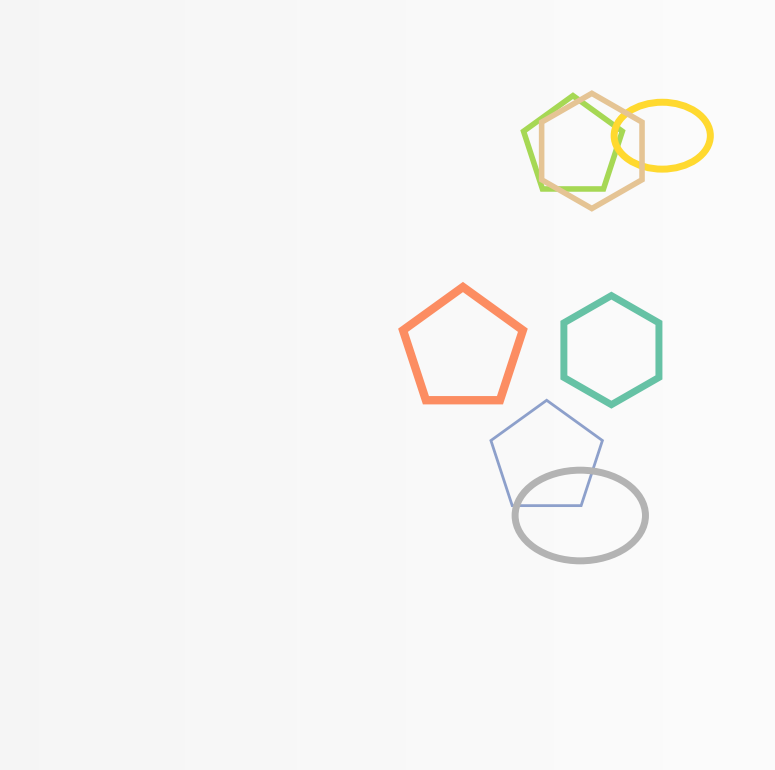[{"shape": "hexagon", "thickness": 2.5, "radius": 0.35, "center": [0.789, 0.545]}, {"shape": "pentagon", "thickness": 3, "radius": 0.41, "center": [0.597, 0.546]}, {"shape": "pentagon", "thickness": 1, "radius": 0.38, "center": [0.705, 0.405]}, {"shape": "pentagon", "thickness": 2, "radius": 0.33, "center": [0.739, 0.809]}, {"shape": "oval", "thickness": 2.5, "radius": 0.31, "center": [0.855, 0.824]}, {"shape": "hexagon", "thickness": 2, "radius": 0.37, "center": [0.764, 0.804]}, {"shape": "oval", "thickness": 2.5, "radius": 0.42, "center": [0.749, 0.331]}]